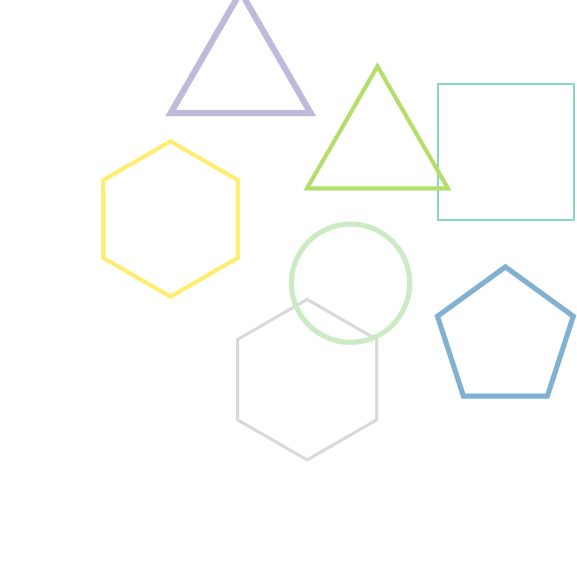[{"shape": "square", "thickness": 1, "radius": 0.59, "center": [0.876, 0.736]}, {"shape": "triangle", "thickness": 3, "radius": 0.7, "center": [0.417, 0.873]}, {"shape": "pentagon", "thickness": 2.5, "radius": 0.62, "center": [0.875, 0.413]}, {"shape": "triangle", "thickness": 2, "radius": 0.7, "center": [0.654, 0.743]}, {"shape": "hexagon", "thickness": 1.5, "radius": 0.7, "center": [0.532, 0.342]}, {"shape": "circle", "thickness": 2.5, "radius": 0.51, "center": [0.607, 0.509]}, {"shape": "hexagon", "thickness": 2, "radius": 0.67, "center": [0.295, 0.62]}]